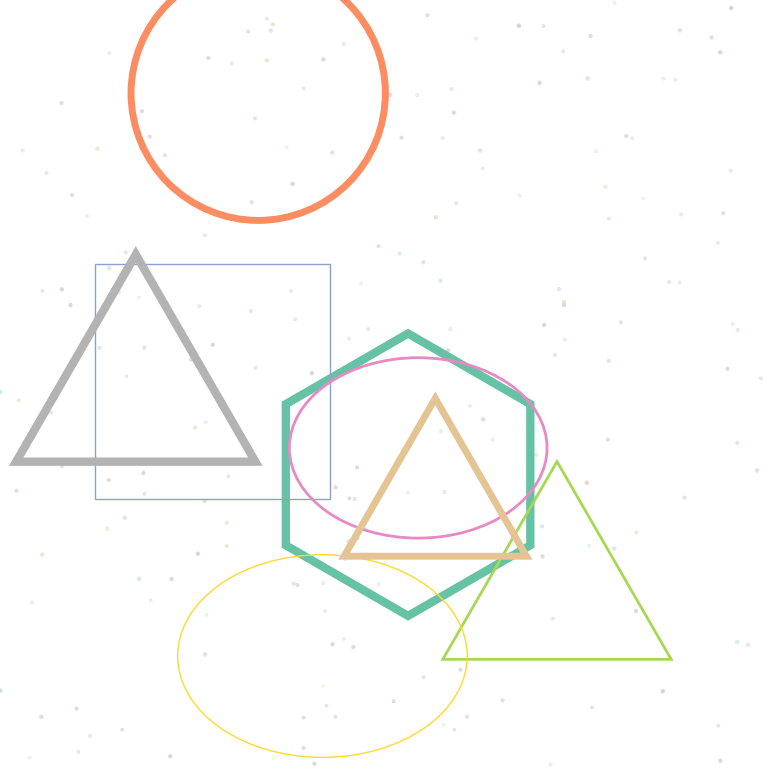[{"shape": "hexagon", "thickness": 3, "radius": 0.92, "center": [0.53, 0.384]}, {"shape": "circle", "thickness": 2.5, "radius": 0.83, "center": [0.335, 0.879]}, {"shape": "square", "thickness": 0.5, "radius": 0.76, "center": [0.276, 0.505]}, {"shape": "oval", "thickness": 1, "radius": 0.84, "center": [0.543, 0.418]}, {"shape": "triangle", "thickness": 1, "radius": 0.86, "center": [0.723, 0.229]}, {"shape": "oval", "thickness": 0.5, "radius": 0.94, "center": [0.419, 0.148]}, {"shape": "triangle", "thickness": 2.5, "radius": 0.68, "center": [0.565, 0.346]}, {"shape": "triangle", "thickness": 3, "radius": 0.9, "center": [0.176, 0.49]}]